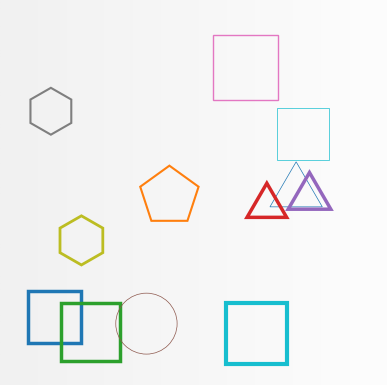[{"shape": "square", "thickness": 2.5, "radius": 0.34, "center": [0.141, 0.176]}, {"shape": "triangle", "thickness": 0.5, "radius": 0.39, "center": [0.764, 0.502]}, {"shape": "pentagon", "thickness": 1.5, "radius": 0.4, "center": [0.437, 0.491]}, {"shape": "square", "thickness": 2.5, "radius": 0.38, "center": [0.234, 0.138]}, {"shape": "triangle", "thickness": 2.5, "radius": 0.3, "center": [0.689, 0.465]}, {"shape": "triangle", "thickness": 2.5, "radius": 0.32, "center": [0.799, 0.488]}, {"shape": "circle", "thickness": 0.5, "radius": 0.4, "center": [0.378, 0.159]}, {"shape": "square", "thickness": 1, "radius": 0.42, "center": [0.635, 0.825]}, {"shape": "hexagon", "thickness": 1.5, "radius": 0.3, "center": [0.131, 0.711]}, {"shape": "hexagon", "thickness": 2, "radius": 0.32, "center": [0.21, 0.376]}, {"shape": "square", "thickness": 3, "radius": 0.4, "center": [0.661, 0.133]}, {"shape": "square", "thickness": 0.5, "radius": 0.33, "center": [0.782, 0.652]}]